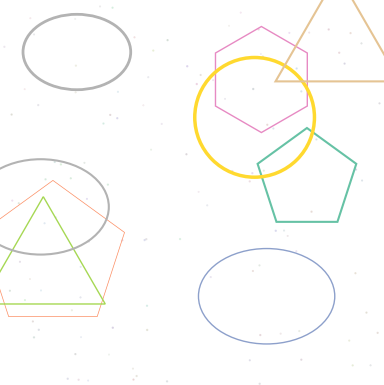[{"shape": "pentagon", "thickness": 1.5, "radius": 0.67, "center": [0.797, 0.533]}, {"shape": "pentagon", "thickness": 0.5, "radius": 0.98, "center": [0.137, 0.336]}, {"shape": "oval", "thickness": 1, "radius": 0.89, "center": [0.693, 0.231]}, {"shape": "hexagon", "thickness": 1, "radius": 0.69, "center": [0.679, 0.793]}, {"shape": "triangle", "thickness": 1, "radius": 0.93, "center": [0.112, 0.303]}, {"shape": "circle", "thickness": 2.5, "radius": 0.78, "center": [0.661, 0.695]}, {"shape": "triangle", "thickness": 1.5, "radius": 0.93, "center": [0.877, 0.882]}, {"shape": "oval", "thickness": 2, "radius": 0.7, "center": [0.2, 0.865]}, {"shape": "oval", "thickness": 1.5, "radius": 0.88, "center": [0.106, 0.463]}]